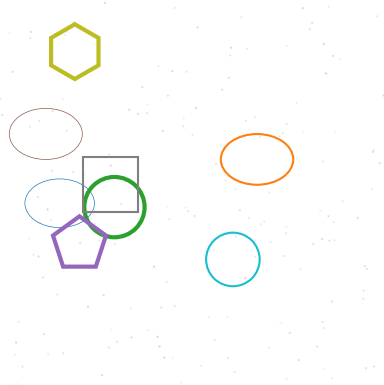[{"shape": "oval", "thickness": 0.5, "radius": 0.45, "center": [0.155, 0.472]}, {"shape": "oval", "thickness": 1.5, "radius": 0.47, "center": [0.668, 0.586]}, {"shape": "circle", "thickness": 3, "radius": 0.39, "center": [0.297, 0.462]}, {"shape": "pentagon", "thickness": 3, "radius": 0.36, "center": [0.206, 0.366]}, {"shape": "oval", "thickness": 0.5, "radius": 0.47, "center": [0.119, 0.652]}, {"shape": "square", "thickness": 1.5, "radius": 0.36, "center": [0.287, 0.521]}, {"shape": "hexagon", "thickness": 3, "radius": 0.36, "center": [0.194, 0.866]}, {"shape": "circle", "thickness": 1.5, "radius": 0.35, "center": [0.605, 0.326]}]